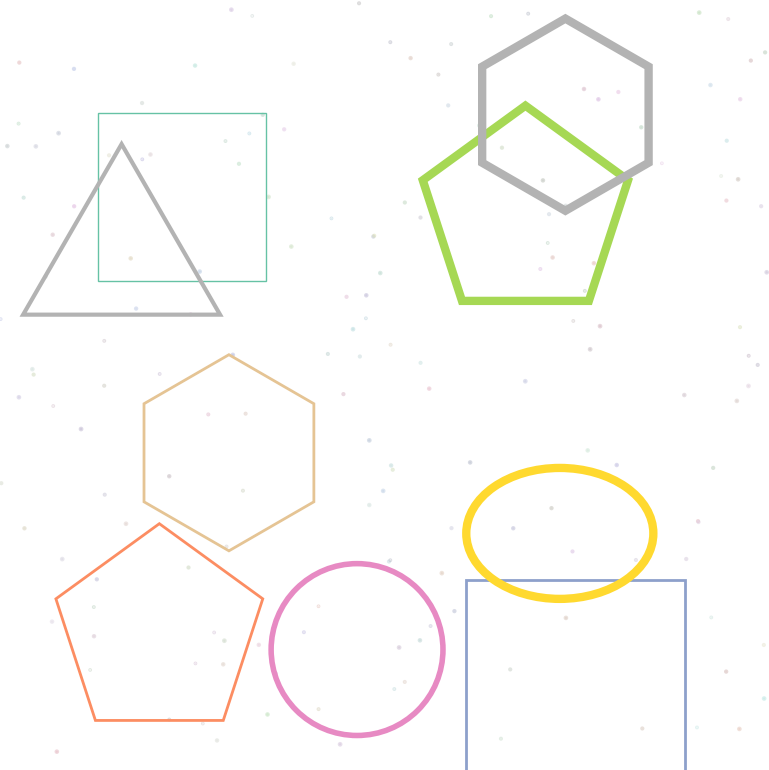[{"shape": "square", "thickness": 0.5, "radius": 0.55, "center": [0.237, 0.744]}, {"shape": "pentagon", "thickness": 1, "radius": 0.71, "center": [0.207, 0.179]}, {"shape": "square", "thickness": 1, "radius": 0.71, "center": [0.747, 0.105]}, {"shape": "circle", "thickness": 2, "radius": 0.56, "center": [0.464, 0.156]}, {"shape": "pentagon", "thickness": 3, "radius": 0.7, "center": [0.682, 0.723]}, {"shape": "oval", "thickness": 3, "radius": 0.61, "center": [0.727, 0.307]}, {"shape": "hexagon", "thickness": 1, "radius": 0.64, "center": [0.297, 0.412]}, {"shape": "triangle", "thickness": 1.5, "radius": 0.74, "center": [0.158, 0.665]}, {"shape": "hexagon", "thickness": 3, "radius": 0.62, "center": [0.734, 0.851]}]